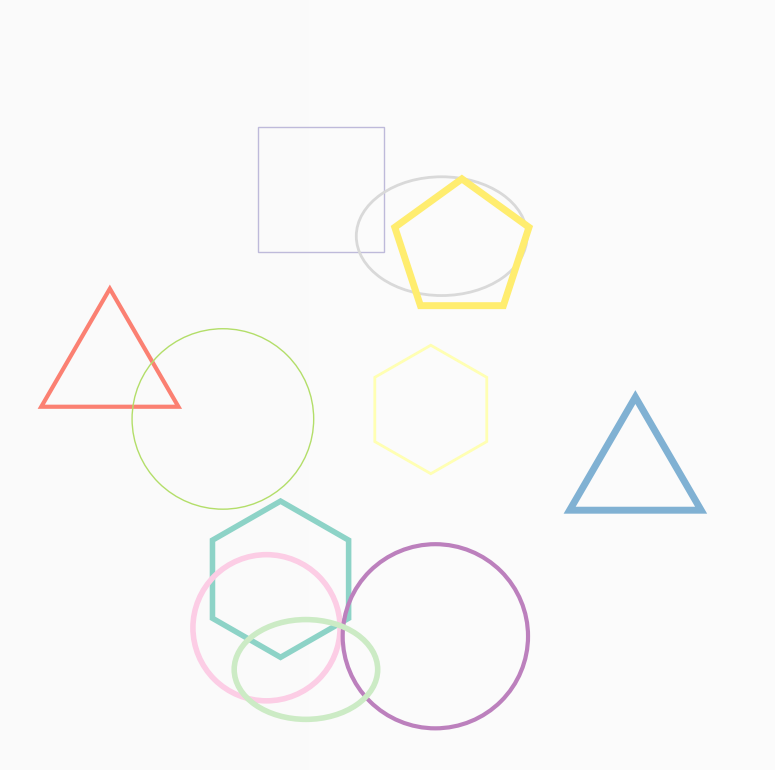[{"shape": "hexagon", "thickness": 2, "radius": 0.51, "center": [0.362, 0.248]}, {"shape": "hexagon", "thickness": 1, "radius": 0.42, "center": [0.556, 0.468]}, {"shape": "square", "thickness": 0.5, "radius": 0.41, "center": [0.414, 0.754]}, {"shape": "triangle", "thickness": 1.5, "radius": 0.51, "center": [0.142, 0.523]}, {"shape": "triangle", "thickness": 2.5, "radius": 0.49, "center": [0.82, 0.386]}, {"shape": "circle", "thickness": 0.5, "radius": 0.59, "center": [0.288, 0.456]}, {"shape": "circle", "thickness": 2, "radius": 0.47, "center": [0.344, 0.185]}, {"shape": "oval", "thickness": 1, "radius": 0.55, "center": [0.57, 0.693]}, {"shape": "circle", "thickness": 1.5, "radius": 0.6, "center": [0.562, 0.174]}, {"shape": "oval", "thickness": 2, "radius": 0.46, "center": [0.395, 0.131]}, {"shape": "pentagon", "thickness": 2.5, "radius": 0.46, "center": [0.596, 0.677]}]